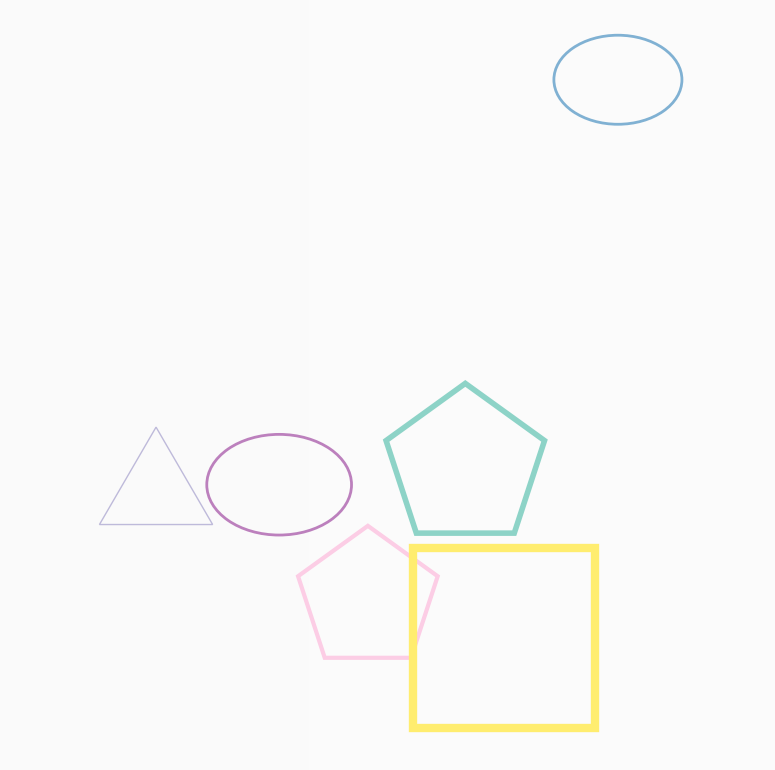[{"shape": "pentagon", "thickness": 2, "radius": 0.54, "center": [0.6, 0.395]}, {"shape": "triangle", "thickness": 0.5, "radius": 0.42, "center": [0.201, 0.361]}, {"shape": "oval", "thickness": 1, "radius": 0.41, "center": [0.797, 0.896]}, {"shape": "pentagon", "thickness": 1.5, "radius": 0.47, "center": [0.475, 0.222]}, {"shape": "oval", "thickness": 1, "radius": 0.47, "center": [0.36, 0.371]}, {"shape": "square", "thickness": 3, "radius": 0.59, "center": [0.65, 0.171]}]